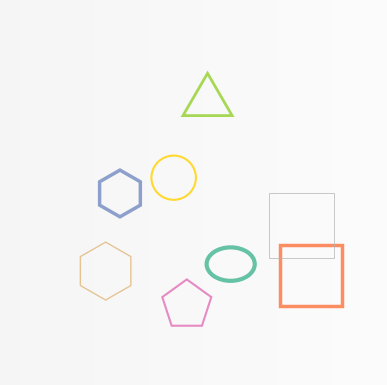[{"shape": "oval", "thickness": 3, "radius": 0.31, "center": [0.595, 0.314]}, {"shape": "square", "thickness": 2.5, "radius": 0.4, "center": [0.803, 0.285]}, {"shape": "hexagon", "thickness": 2.5, "radius": 0.3, "center": [0.31, 0.497]}, {"shape": "pentagon", "thickness": 1.5, "radius": 0.33, "center": [0.482, 0.208]}, {"shape": "triangle", "thickness": 2, "radius": 0.37, "center": [0.536, 0.736]}, {"shape": "circle", "thickness": 1.5, "radius": 0.29, "center": [0.448, 0.538]}, {"shape": "hexagon", "thickness": 1, "radius": 0.38, "center": [0.273, 0.296]}, {"shape": "square", "thickness": 0.5, "radius": 0.42, "center": [0.778, 0.413]}]